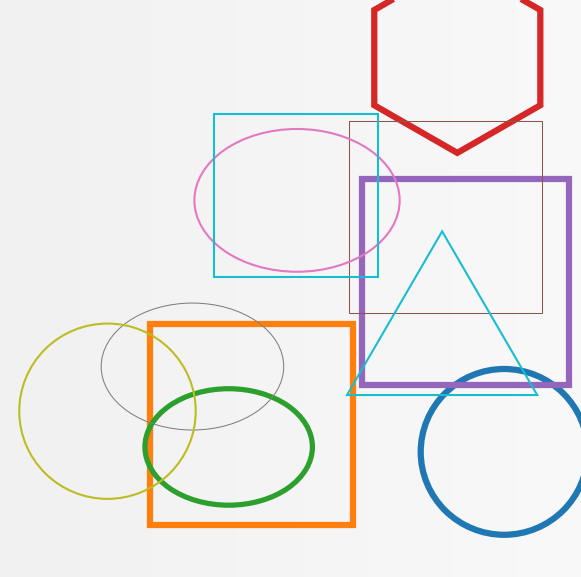[{"shape": "circle", "thickness": 3, "radius": 0.72, "center": [0.867, 0.217]}, {"shape": "square", "thickness": 3, "radius": 0.87, "center": [0.433, 0.264]}, {"shape": "oval", "thickness": 2.5, "radius": 0.72, "center": [0.393, 0.225]}, {"shape": "hexagon", "thickness": 3, "radius": 0.82, "center": [0.787, 0.899]}, {"shape": "square", "thickness": 3, "radius": 0.89, "center": [0.801, 0.511]}, {"shape": "square", "thickness": 0.5, "radius": 0.83, "center": [0.767, 0.624]}, {"shape": "oval", "thickness": 1, "radius": 0.88, "center": [0.511, 0.652]}, {"shape": "oval", "thickness": 0.5, "radius": 0.79, "center": [0.331, 0.364]}, {"shape": "circle", "thickness": 1, "radius": 0.76, "center": [0.185, 0.287]}, {"shape": "square", "thickness": 1, "radius": 0.7, "center": [0.51, 0.661]}, {"shape": "triangle", "thickness": 1, "radius": 0.94, "center": [0.761, 0.41]}]